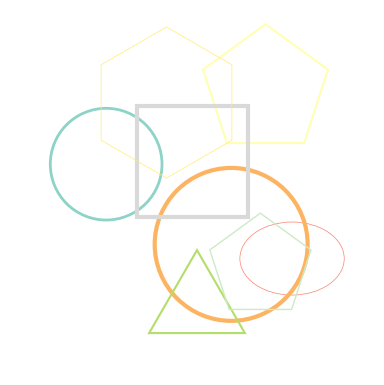[{"shape": "circle", "thickness": 2, "radius": 0.73, "center": [0.276, 0.574]}, {"shape": "pentagon", "thickness": 1.5, "radius": 0.85, "center": [0.69, 0.766]}, {"shape": "oval", "thickness": 0.5, "radius": 0.68, "center": [0.759, 0.328]}, {"shape": "circle", "thickness": 3, "radius": 0.99, "center": [0.6, 0.365]}, {"shape": "triangle", "thickness": 1.5, "radius": 0.72, "center": [0.512, 0.207]}, {"shape": "square", "thickness": 3, "radius": 0.72, "center": [0.5, 0.58]}, {"shape": "pentagon", "thickness": 1, "radius": 0.69, "center": [0.676, 0.308]}, {"shape": "hexagon", "thickness": 0.5, "radius": 0.98, "center": [0.433, 0.734]}]